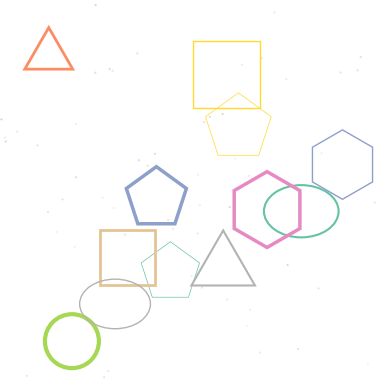[{"shape": "oval", "thickness": 1.5, "radius": 0.48, "center": [0.783, 0.451]}, {"shape": "pentagon", "thickness": 0.5, "radius": 0.4, "center": [0.443, 0.292]}, {"shape": "triangle", "thickness": 2, "radius": 0.36, "center": [0.127, 0.856]}, {"shape": "pentagon", "thickness": 2.5, "radius": 0.41, "center": [0.406, 0.485]}, {"shape": "hexagon", "thickness": 1, "radius": 0.45, "center": [0.89, 0.573]}, {"shape": "hexagon", "thickness": 2.5, "radius": 0.49, "center": [0.694, 0.456]}, {"shape": "circle", "thickness": 3, "radius": 0.35, "center": [0.187, 0.114]}, {"shape": "pentagon", "thickness": 0.5, "radius": 0.45, "center": [0.619, 0.669]}, {"shape": "square", "thickness": 1, "radius": 0.43, "center": [0.588, 0.806]}, {"shape": "square", "thickness": 2, "radius": 0.35, "center": [0.331, 0.332]}, {"shape": "oval", "thickness": 1, "radius": 0.46, "center": [0.299, 0.211]}, {"shape": "triangle", "thickness": 1.5, "radius": 0.48, "center": [0.58, 0.306]}]